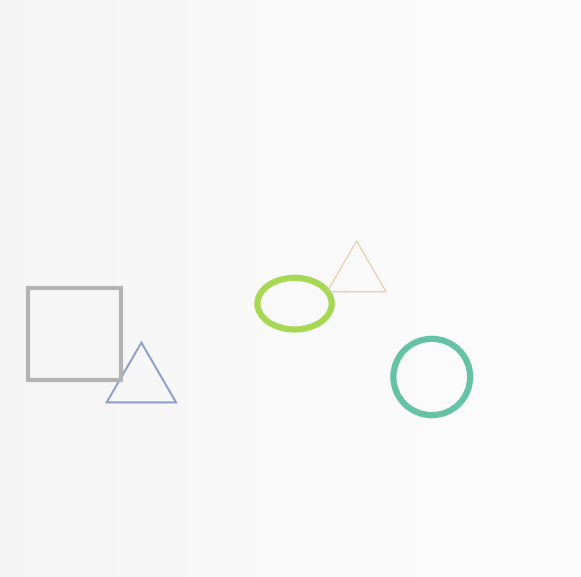[{"shape": "circle", "thickness": 3, "radius": 0.33, "center": [0.743, 0.346]}, {"shape": "triangle", "thickness": 1, "radius": 0.34, "center": [0.243, 0.337]}, {"shape": "oval", "thickness": 3, "radius": 0.32, "center": [0.507, 0.473]}, {"shape": "triangle", "thickness": 0.5, "radius": 0.29, "center": [0.614, 0.523]}, {"shape": "square", "thickness": 2, "radius": 0.4, "center": [0.129, 0.421]}]